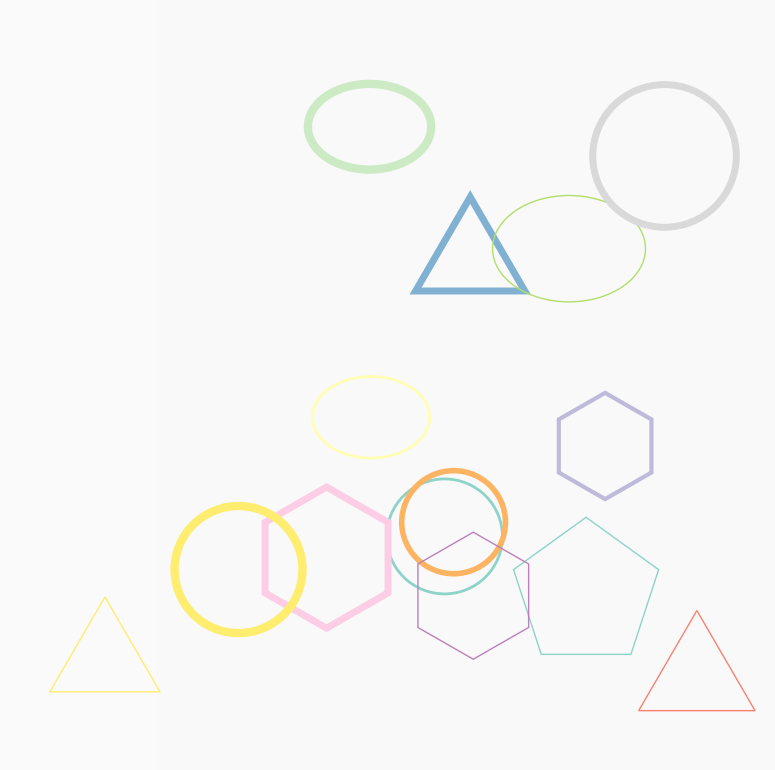[{"shape": "circle", "thickness": 1, "radius": 0.37, "center": [0.574, 0.303]}, {"shape": "pentagon", "thickness": 0.5, "radius": 0.49, "center": [0.756, 0.23]}, {"shape": "oval", "thickness": 1, "radius": 0.38, "center": [0.479, 0.458]}, {"shape": "hexagon", "thickness": 1.5, "radius": 0.34, "center": [0.781, 0.421]}, {"shape": "triangle", "thickness": 0.5, "radius": 0.43, "center": [0.899, 0.12]}, {"shape": "triangle", "thickness": 2.5, "radius": 0.41, "center": [0.607, 0.663]}, {"shape": "circle", "thickness": 2, "radius": 0.33, "center": [0.585, 0.322]}, {"shape": "oval", "thickness": 0.5, "radius": 0.49, "center": [0.734, 0.677]}, {"shape": "hexagon", "thickness": 2.5, "radius": 0.46, "center": [0.421, 0.276]}, {"shape": "circle", "thickness": 2.5, "radius": 0.46, "center": [0.857, 0.798]}, {"shape": "hexagon", "thickness": 0.5, "radius": 0.41, "center": [0.611, 0.226]}, {"shape": "oval", "thickness": 3, "radius": 0.4, "center": [0.477, 0.835]}, {"shape": "circle", "thickness": 3, "radius": 0.41, "center": [0.308, 0.26]}, {"shape": "triangle", "thickness": 0.5, "radius": 0.41, "center": [0.135, 0.143]}]